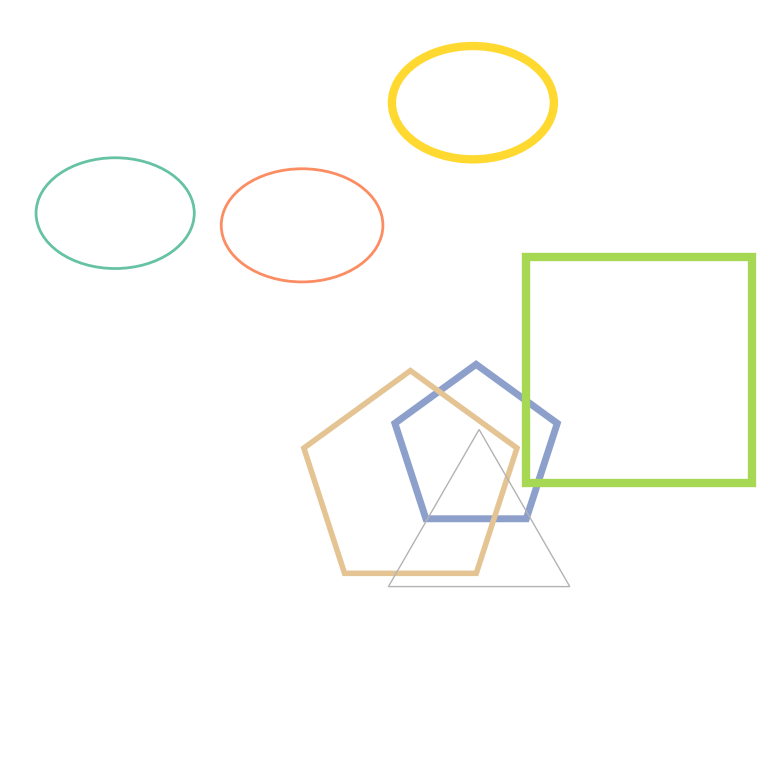[{"shape": "oval", "thickness": 1, "radius": 0.51, "center": [0.15, 0.723]}, {"shape": "oval", "thickness": 1, "radius": 0.52, "center": [0.392, 0.707]}, {"shape": "pentagon", "thickness": 2.5, "radius": 0.55, "center": [0.618, 0.416]}, {"shape": "square", "thickness": 3, "radius": 0.73, "center": [0.83, 0.519]}, {"shape": "oval", "thickness": 3, "radius": 0.53, "center": [0.614, 0.867]}, {"shape": "pentagon", "thickness": 2, "radius": 0.73, "center": [0.533, 0.373]}, {"shape": "triangle", "thickness": 0.5, "radius": 0.68, "center": [0.622, 0.306]}]